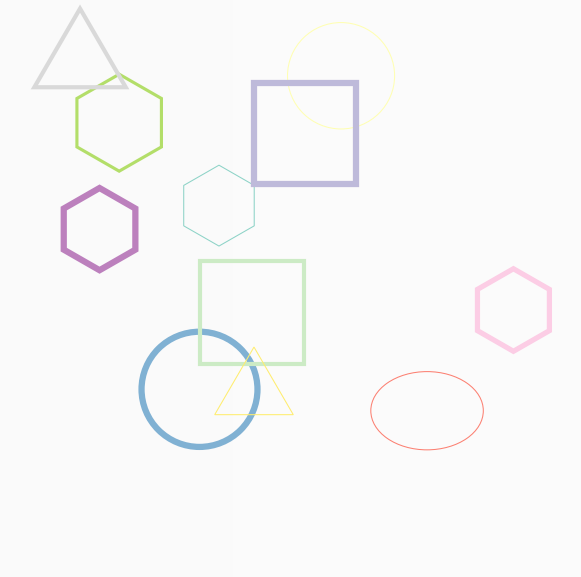[{"shape": "hexagon", "thickness": 0.5, "radius": 0.35, "center": [0.377, 0.643]}, {"shape": "circle", "thickness": 0.5, "radius": 0.46, "center": [0.587, 0.868]}, {"shape": "square", "thickness": 3, "radius": 0.44, "center": [0.524, 0.768]}, {"shape": "oval", "thickness": 0.5, "radius": 0.48, "center": [0.735, 0.288]}, {"shape": "circle", "thickness": 3, "radius": 0.5, "center": [0.343, 0.325]}, {"shape": "hexagon", "thickness": 1.5, "radius": 0.42, "center": [0.205, 0.787]}, {"shape": "hexagon", "thickness": 2.5, "radius": 0.36, "center": [0.883, 0.462]}, {"shape": "triangle", "thickness": 2, "radius": 0.45, "center": [0.138, 0.893]}, {"shape": "hexagon", "thickness": 3, "radius": 0.36, "center": [0.171, 0.602]}, {"shape": "square", "thickness": 2, "radius": 0.45, "center": [0.433, 0.458]}, {"shape": "triangle", "thickness": 0.5, "radius": 0.39, "center": [0.437, 0.32]}]